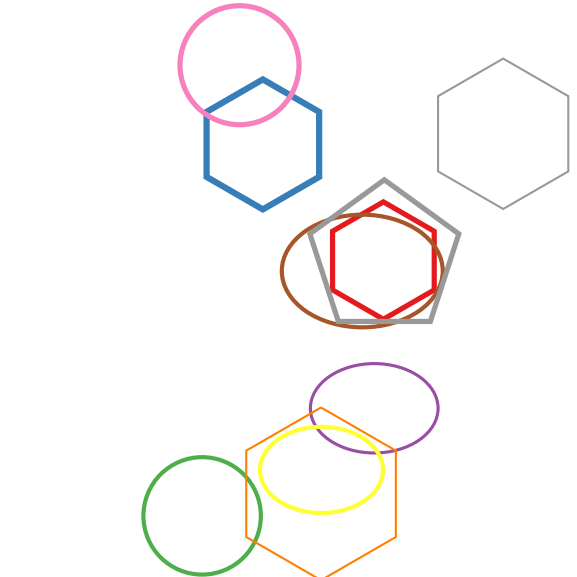[{"shape": "hexagon", "thickness": 2.5, "radius": 0.51, "center": [0.664, 0.548]}, {"shape": "hexagon", "thickness": 3, "radius": 0.56, "center": [0.455, 0.749]}, {"shape": "circle", "thickness": 2, "radius": 0.51, "center": [0.35, 0.106]}, {"shape": "oval", "thickness": 1.5, "radius": 0.55, "center": [0.648, 0.292]}, {"shape": "hexagon", "thickness": 1, "radius": 0.75, "center": [0.556, 0.144]}, {"shape": "oval", "thickness": 2, "radius": 0.53, "center": [0.557, 0.185]}, {"shape": "oval", "thickness": 2, "radius": 0.7, "center": [0.627, 0.53]}, {"shape": "circle", "thickness": 2.5, "radius": 0.52, "center": [0.415, 0.886]}, {"shape": "hexagon", "thickness": 1, "radius": 0.65, "center": [0.871, 0.767]}, {"shape": "pentagon", "thickness": 2.5, "radius": 0.68, "center": [0.666, 0.552]}]